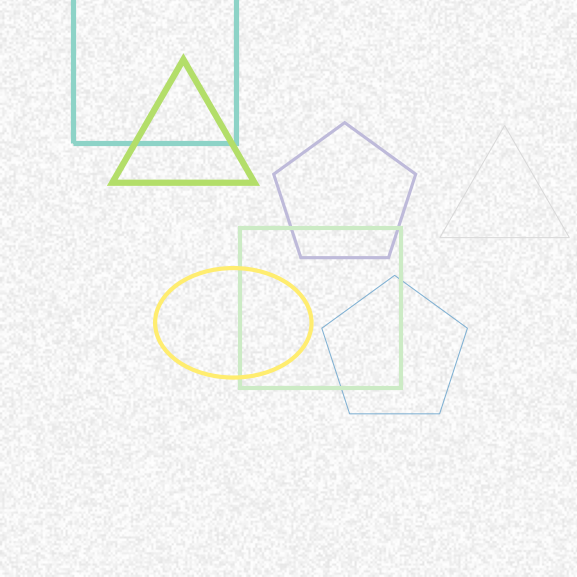[{"shape": "square", "thickness": 2.5, "radius": 0.71, "center": [0.268, 0.892]}, {"shape": "pentagon", "thickness": 1.5, "radius": 0.65, "center": [0.597, 0.658]}, {"shape": "pentagon", "thickness": 0.5, "radius": 0.66, "center": [0.683, 0.39]}, {"shape": "triangle", "thickness": 3, "radius": 0.71, "center": [0.318, 0.754]}, {"shape": "triangle", "thickness": 0.5, "radius": 0.65, "center": [0.874, 0.652]}, {"shape": "square", "thickness": 2, "radius": 0.7, "center": [0.555, 0.466]}, {"shape": "oval", "thickness": 2, "radius": 0.68, "center": [0.404, 0.44]}]